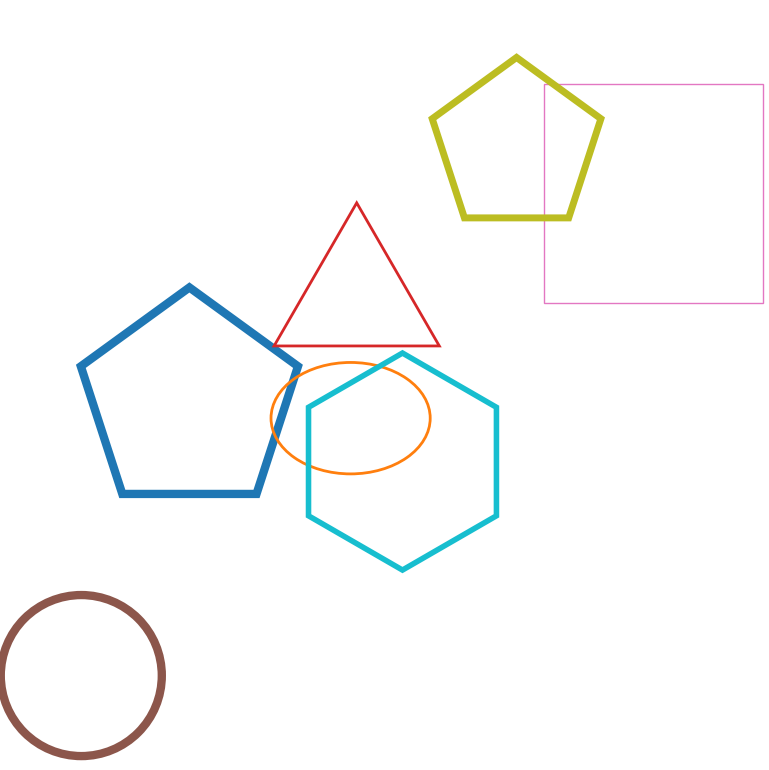[{"shape": "pentagon", "thickness": 3, "radius": 0.74, "center": [0.246, 0.478]}, {"shape": "oval", "thickness": 1, "radius": 0.52, "center": [0.455, 0.457]}, {"shape": "triangle", "thickness": 1, "radius": 0.62, "center": [0.463, 0.613]}, {"shape": "circle", "thickness": 3, "radius": 0.52, "center": [0.106, 0.123]}, {"shape": "square", "thickness": 0.5, "radius": 0.71, "center": [0.849, 0.749]}, {"shape": "pentagon", "thickness": 2.5, "radius": 0.58, "center": [0.671, 0.81]}, {"shape": "hexagon", "thickness": 2, "radius": 0.7, "center": [0.523, 0.401]}]